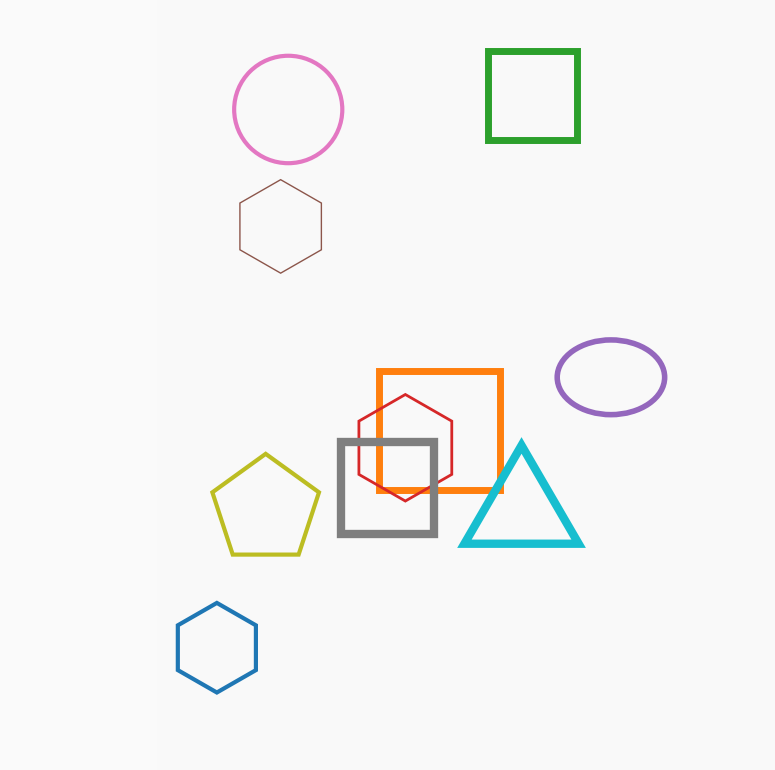[{"shape": "hexagon", "thickness": 1.5, "radius": 0.29, "center": [0.28, 0.159]}, {"shape": "square", "thickness": 2.5, "radius": 0.39, "center": [0.567, 0.441]}, {"shape": "square", "thickness": 2.5, "radius": 0.29, "center": [0.687, 0.876]}, {"shape": "hexagon", "thickness": 1, "radius": 0.35, "center": [0.523, 0.418]}, {"shape": "oval", "thickness": 2, "radius": 0.35, "center": [0.788, 0.51]}, {"shape": "hexagon", "thickness": 0.5, "radius": 0.3, "center": [0.362, 0.706]}, {"shape": "circle", "thickness": 1.5, "radius": 0.35, "center": [0.372, 0.858]}, {"shape": "square", "thickness": 3, "radius": 0.3, "center": [0.5, 0.366]}, {"shape": "pentagon", "thickness": 1.5, "radius": 0.36, "center": [0.343, 0.338]}, {"shape": "triangle", "thickness": 3, "radius": 0.43, "center": [0.673, 0.336]}]